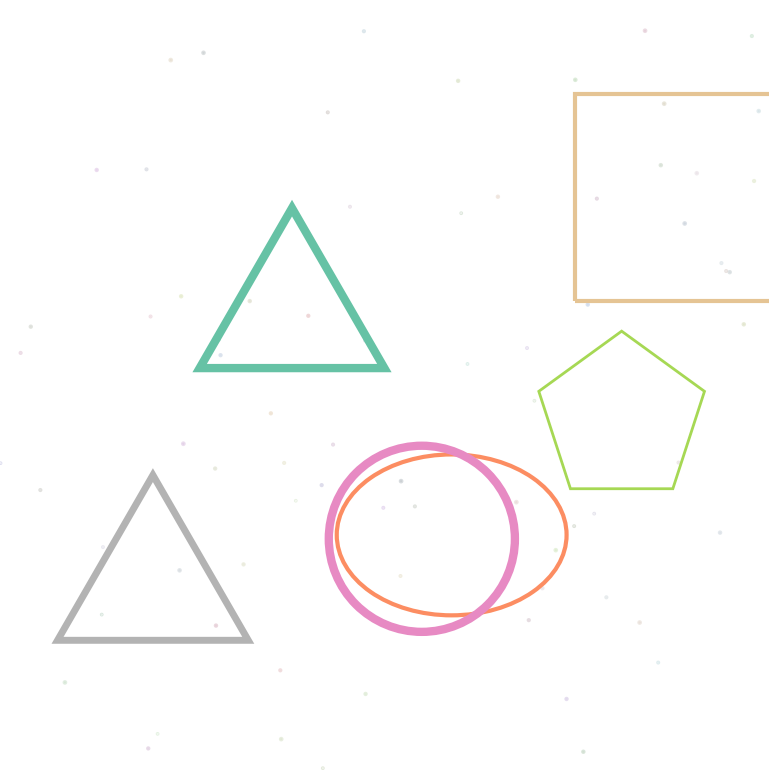[{"shape": "triangle", "thickness": 3, "radius": 0.69, "center": [0.379, 0.591]}, {"shape": "oval", "thickness": 1.5, "radius": 0.75, "center": [0.587, 0.305]}, {"shape": "circle", "thickness": 3, "radius": 0.6, "center": [0.548, 0.3]}, {"shape": "pentagon", "thickness": 1, "radius": 0.57, "center": [0.807, 0.457]}, {"shape": "square", "thickness": 1.5, "radius": 0.67, "center": [0.882, 0.744]}, {"shape": "triangle", "thickness": 2.5, "radius": 0.72, "center": [0.199, 0.24]}]